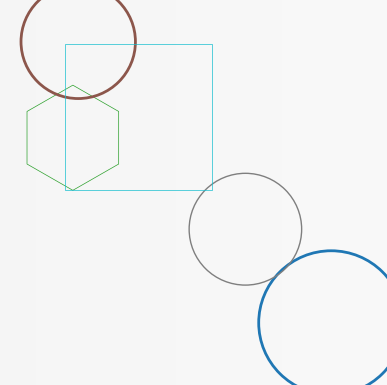[{"shape": "circle", "thickness": 2, "radius": 0.94, "center": [0.855, 0.162]}, {"shape": "hexagon", "thickness": 0.5, "radius": 0.68, "center": [0.188, 0.642]}, {"shape": "circle", "thickness": 2, "radius": 0.74, "center": [0.202, 0.892]}, {"shape": "circle", "thickness": 1, "radius": 0.73, "center": [0.633, 0.405]}, {"shape": "square", "thickness": 0.5, "radius": 0.95, "center": [0.358, 0.696]}]